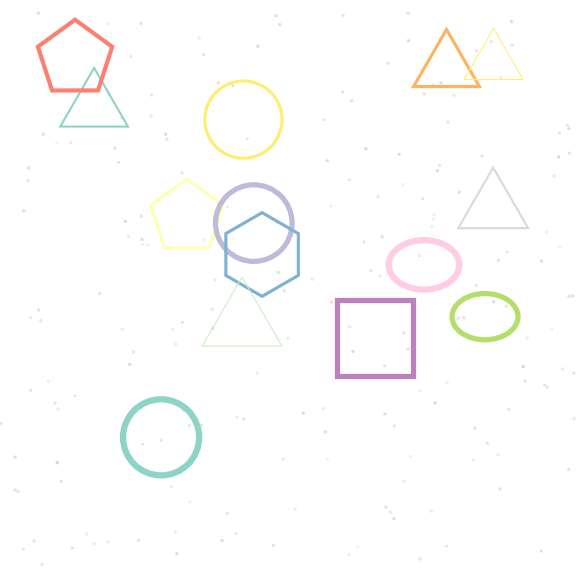[{"shape": "circle", "thickness": 3, "radius": 0.33, "center": [0.279, 0.242]}, {"shape": "triangle", "thickness": 1, "radius": 0.34, "center": [0.163, 0.814]}, {"shape": "pentagon", "thickness": 1.5, "radius": 0.33, "center": [0.324, 0.624]}, {"shape": "circle", "thickness": 2.5, "radius": 0.33, "center": [0.439, 0.613]}, {"shape": "pentagon", "thickness": 2, "radius": 0.34, "center": [0.13, 0.897]}, {"shape": "hexagon", "thickness": 1.5, "radius": 0.36, "center": [0.454, 0.558]}, {"shape": "triangle", "thickness": 1.5, "radius": 0.33, "center": [0.773, 0.882]}, {"shape": "oval", "thickness": 2.5, "radius": 0.29, "center": [0.84, 0.451]}, {"shape": "oval", "thickness": 3, "radius": 0.31, "center": [0.734, 0.54]}, {"shape": "triangle", "thickness": 1, "radius": 0.35, "center": [0.854, 0.639]}, {"shape": "square", "thickness": 2.5, "radius": 0.33, "center": [0.649, 0.413]}, {"shape": "triangle", "thickness": 0.5, "radius": 0.4, "center": [0.419, 0.44]}, {"shape": "triangle", "thickness": 0.5, "radius": 0.3, "center": [0.855, 0.891]}, {"shape": "circle", "thickness": 1.5, "radius": 0.33, "center": [0.422, 0.792]}]